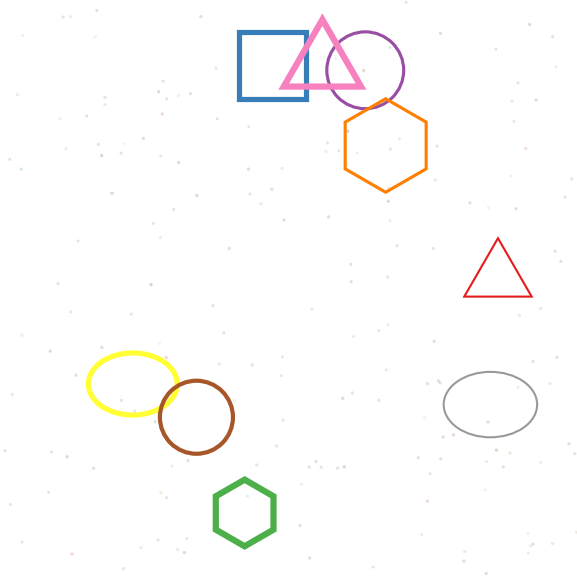[{"shape": "triangle", "thickness": 1, "radius": 0.34, "center": [0.862, 0.519]}, {"shape": "square", "thickness": 2.5, "radius": 0.29, "center": [0.472, 0.886]}, {"shape": "hexagon", "thickness": 3, "radius": 0.29, "center": [0.424, 0.111]}, {"shape": "circle", "thickness": 1.5, "radius": 0.33, "center": [0.632, 0.877]}, {"shape": "hexagon", "thickness": 1.5, "radius": 0.4, "center": [0.668, 0.747]}, {"shape": "oval", "thickness": 2.5, "radius": 0.38, "center": [0.23, 0.334]}, {"shape": "circle", "thickness": 2, "radius": 0.32, "center": [0.34, 0.277]}, {"shape": "triangle", "thickness": 3, "radius": 0.39, "center": [0.558, 0.888]}, {"shape": "oval", "thickness": 1, "radius": 0.4, "center": [0.849, 0.299]}]